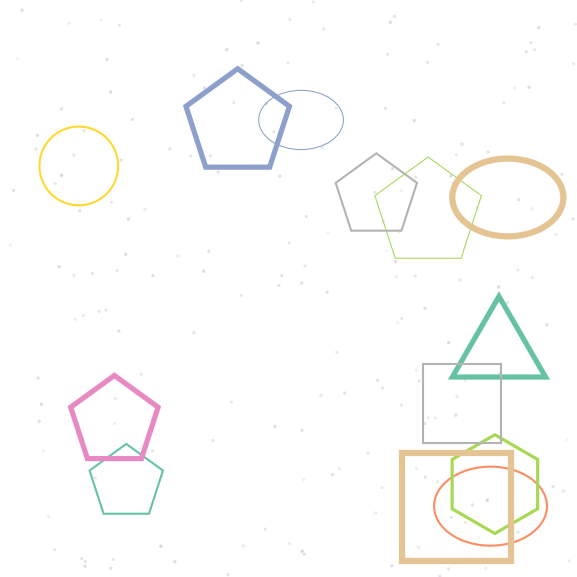[{"shape": "triangle", "thickness": 2.5, "radius": 0.47, "center": [0.864, 0.393]}, {"shape": "pentagon", "thickness": 1, "radius": 0.33, "center": [0.219, 0.164]}, {"shape": "oval", "thickness": 1, "radius": 0.49, "center": [0.849, 0.123]}, {"shape": "oval", "thickness": 0.5, "radius": 0.37, "center": [0.521, 0.791]}, {"shape": "pentagon", "thickness": 2.5, "radius": 0.47, "center": [0.412, 0.786]}, {"shape": "pentagon", "thickness": 2.5, "radius": 0.4, "center": [0.198, 0.269]}, {"shape": "hexagon", "thickness": 1.5, "radius": 0.43, "center": [0.857, 0.161]}, {"shape": "pentagon", "thickness": 0.5, "radius": 0.48, "center": [0.741, 0.63]}, {"shape": "circle", "thickness": 1, "radius": 0.34, "center": [0.136, 0.712]}, {"shape": "square", "thickness": 3, "radius": 0.47, "center": [0.791, 0.121]}, {"shape": "oval", "thickness": 3, "radius": 0.48, "center": [0.879, 0.657]}, {"shape": "pentagon", "thickness": 1, "radius": 0.37, "center": [0.652, 0.66]}, {"shape": "square", "thickness": 1, "radius": 0.34, "center": [0.801, 0.301]}]